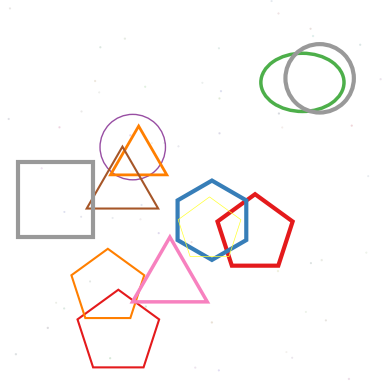[{"shape": "pentagon", "thickness": 3, "radius": 0.51, "center": [0.663, 0.393]}, {"shape": "pentagon", "thickness": 1.5, "radius": 0.56, "center": [0.307, 0.136]}, {"shape": "hexagon", "thickness": 3, "radius": 0.52, "center": [0.55, 0.428]}, {"shape": "oval", "thickness": 2.5, "radius": 0.54, "center": [0.786, 0.786]}, {"shape": "circle", "thickness": 1, "radius": 0.42, "center": [0.345, 0.618]}, {"shape": "pentagon", "thickness": 1.5, "radius": 0.5, "center": [0.28, 0.254]}, {"shape": "triangle", "thickness": 2, "radius": 0.42, "center": [0.36, 0.588]}, {"shape": "pentagon", "thickness": 0.5, "radius": 0.43, "center": [0.544, 0.403]}, {"shape": "triangle", "thickness": 1.5, "radius": 0.54, "center": [0.318, 0.512]}, {"shape": "triangle", "thickness": 2.5, "radius": 0.56, "center": [0.441, 0.272]}, {"shape": "square", "thickness": 3, "radius": 0.49, "center": [0.144, 0.483]}, {"shape": "circle", "thickness": 3, "radius": 0.44, "center": [0.83, 0.797]}]